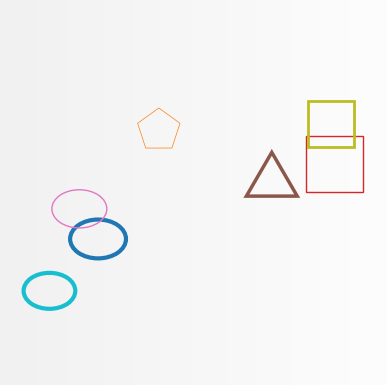[{"shape": "oval", "thickness": 3, "radius": 0.36, "center": [0.253, 0.379]}, {"shape": "pentagon", "thickness": 0.5, "radius": 0.29, "center": [0.41, 0.662]}, {"shape": "square", "thickness": 1, "radius": 0.37, "center": [0.863, 0.574]}, {"shape": "triangle", "thickness": 2.5, "radius": 0.38, "center": [0.701, 0.529]}, {"shape": "oval", "thickness": 1, "radius": 0.35, "center": [0.205, 0.458]}, {"shape": "square", "thickness": 2, "radius": 0.3, "center": [0.854, 0.678]}, {"shape": "oval", "thickness": 3, "radius": 0.33, "center": [0.128, 0.245]}]